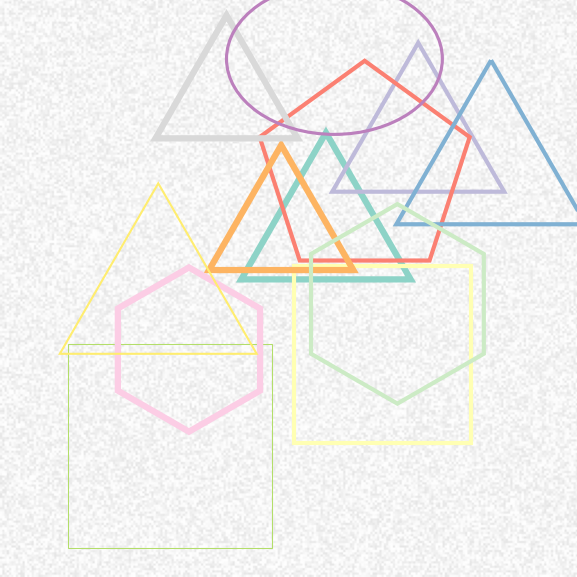[{"shape": "triangle", "thickness": 3, "radius": 0.85, "center": [0.564, 0.6]}, {"shape": "square", "thickness": 2, "radius": 0.77, "center": [0.662, 0.385]}, {"shape": "triangle", "thickness": 2, "radius": 0.86, "center": [0.724, 0.753]}, {"shape": "pentagon", "thickness": 2, "radius": 0.96, "center": [0.631, 0.703]}, {"shape": "triangle", "thickness": 2, "radius": 0.95, "center": [0.85, 0.705]}, {"shape": "triangle", "thickness": 3, "radius": 0.72, "center": [0.487, 0.604]}, {"shape": "square", "thickness": 0.5, "radius": 0.88, "center": [0.294, 0.227]}, {"shape": "hexagon", "thickness": 3, "radius": 0.71, "center": [0.327, 0.394]}, {"shape": "triangle", "thickness": 3, "radius": 0.71, "center": [0.392, 0.831]}, {"shape": "oval", "thickness": 1.5, "radius": 0.93, "center": [0.579, 0.897]}, {"shape": "hexagon", "thickness": 2, "radius": 0.86, "center": [0.688, 0.473]}, {"shape": "triangle", "thickness": 1, "radius": 0.98, "center": [0.274, 0.485]}]